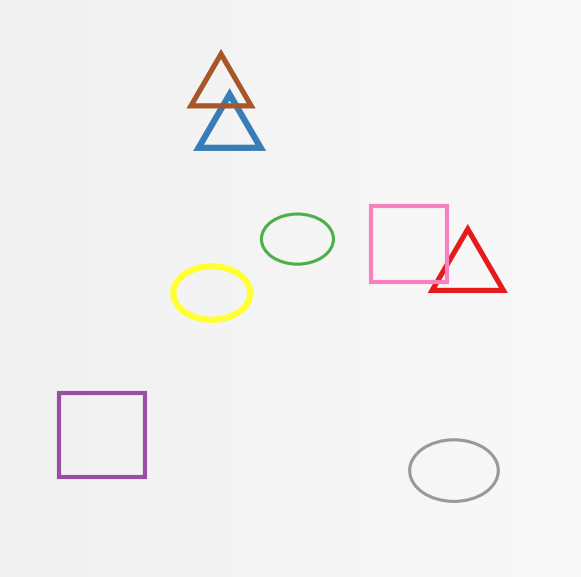[{"shape": "triangle", "thickness": 2.5, "radius": 0.35, "center": [0.805, 0.532]}, {"shape": "triangle", "thickness": 3, "radius": 0.31, "center": [0.395, 0.774]}, {"shape": "oval", "thickness": 1.5, "radius": 0.31, "center": [0.512, 0.585]}, {"shape": "square", "thickness": 2, "radius": 0.37, "center": [0.175, 0.246]}, {"shape": "oval", "thickness": 3, "radius": 0.33, "center": [0.364, 0.492]}, {"shape": "triangle", "thickness": 2.5, "radius": 0.3, "center": [0.38, 0.846]}, {"shape": "square", "thickness": 2, "radius": 0.33, "center": [0.703, 0.577]}, {"shape": "oval", "thickness": 1.5, "radius": 0.38, "center": [0.781, 0.184]}]